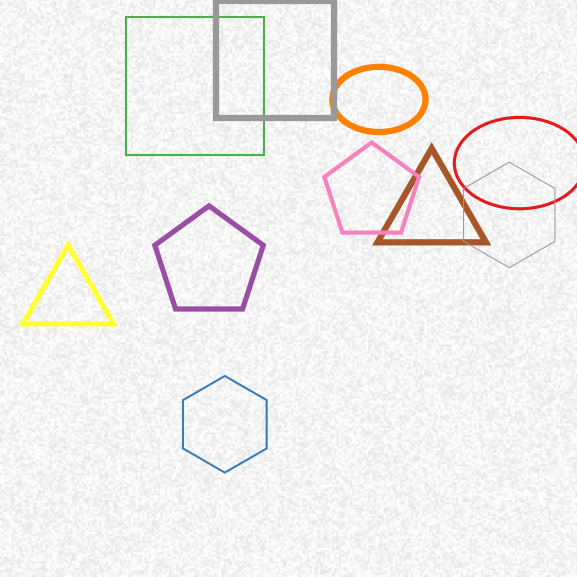[{"shape": "oval", "thickness": 1.5, "radius": 0.57, "center": [0.9, 0.717]}, {"shape": "hexagon", "thickness": 1, "radius": 0.42, "center": [0.389, 0.264]}, {"shape": "square", "thickness": 1, "radius": 0.6, "center": [0.337, 0.851]}, {"shape": "pentagon", "thickness": 2.5, "radius": 0.49, "center": [0.362, 0.544]}, {"shape": "oval", "thickness": 3, "radius": 0.4, "center": [0.656, 0.827]}, {"shape": "triangle", "thickness": 2.5, "radius": 0.45, "center": [0.118, 0.484]}, {"shape": "triangle", "thickness": 3, "radius": 0.54, "center": [0.748, 0.634]}, {"shape": "pentagon", "thickness": 2, "radius": 0.43, "center": [0.644, 0.666]}, {"shape": "square", "thickness": 3, "radius": 0.51, "center": [0.477, 0.896]}, {"shape": "hexagon", "thickness": 0.5, "radius": 0.46, "center": [0.882, 0.627]}]